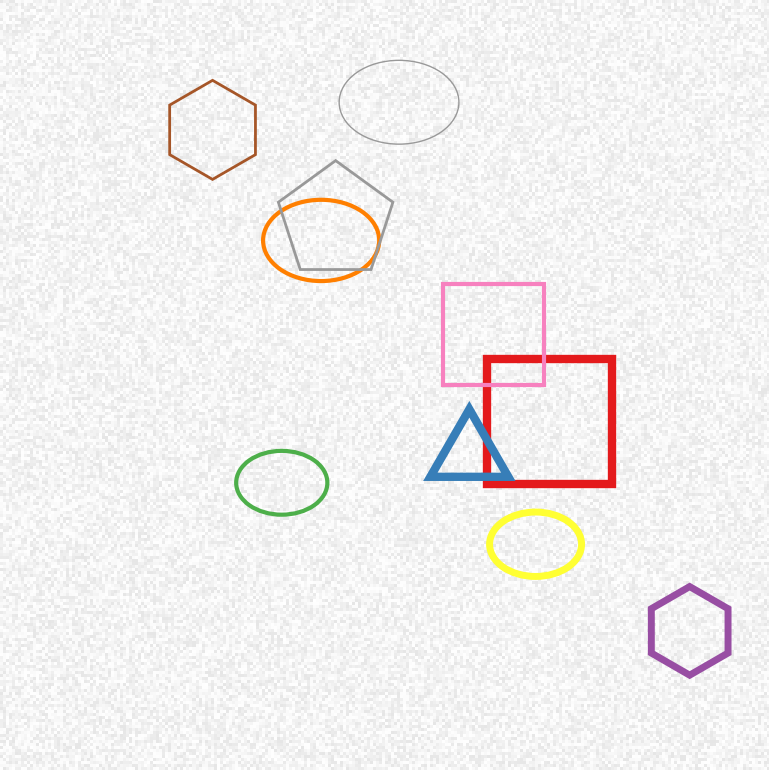[{"shape": "square", "thickness": 3, "radius": 0.41, "center": [0.714, 0.453]}, {"shape": "triangle", "thickness": 3, "radius": 0.29, "center": [0.61, 0.41]}, {"shape": "oval", "thickness": 1.5, "radius": 0.3, "center": [0.366, 0.373]}, {"shape": "hexagon", "thickness": 2.5, "radius": 0.29, "center": [0.896, 0.181]}, {"shape": "oval", "thickness": 1.5, "radius": 0.38, "center": [0.417, 0.688]}, {"shape": "oval", "thickness": 2.5, "radius": 0.3, "center": [0.696, 0.293]}, {"shape": "hexagon", "thickness": 1, "radius": 0.32, "center": [0.276, 0.831]}, {"shape": "square", "thickness": 1.5, "radius": 0.33, "center": [0.641, 0.566]}, {"shape": "pentagon", "thickness": 1, "radius": 0.39, "center": [0.436, 0.713]}, {"shape": "oval", "thickness": 0.5, "radius": 0.39, "center": [0.518, 0.867]}]